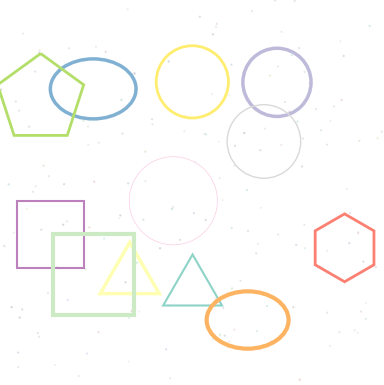[{"shape": "triangle", "thickness": 1.5, "radius": 0.44, "center": [0.5, 0.251]}, {"shape": "triangle", "thickness": 2.5, "radius": 0.44, "center": [0.337, 0.282]}, {"shape": "circle", "thickness": 2.5, "radius": 0.44, "center": [0.719, 0.786]}, {"shape": "hexagon", "thickness": 2, "radius": 0.44, "center": [0.895, 0.356]}, {"shape": "oval", "thickness": 2.5, "radius": 0.56, "center": [0.242, 0.769]}, {"shape": "oval", "thickness": 3, "radius": 0.53, "center": [0.643, 0.169]}, {"shape": "pentagon", "thickness": 2, "radius": 0.59, "center": [0.106, 0.743]}, {"shape": "circle", "thickness": 0.5, "radius": 0.57, "center": [0.45, 0.479]}, {"shape": "circle", "thickness": 1, "radius": 0.48, "center": [0.685, 0.633]}, {"shape": "square", "thickness": 1.5, "radius": 0.43, "center": [0.131, 0.391]}, {"shape": "square", "thickness": 3, "radius": 0.52, "center": [0.244, 0.287]}, {"shape": "circle", "thickness": 2, "radius": 0.47, "center": [0.5, 0.787]}]